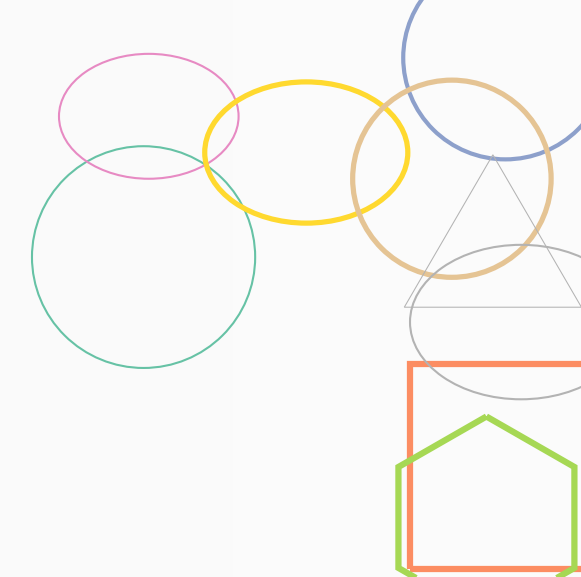[{"shape": "circle", "thickness": 1, "radius": 0.96, "center": [0.247, 0.554]}, {"shape": "square", "thickness": 3, "radius": 0.89, "center": [0.884, 0.191]}, {"shape": "circle", "thickness": 2, "radius": 0.88, "center": [0.87, 0.899]}, {"shape": "oval", "thickness": 1, "radius": 0.77, "center": [0.256, 0.798]}, {"shape": "hexagon", "thickness": 3, "radius": 0.87, "center": [0.837, 0.103]}, {"shape": "oval", "thickness": 2.5, "radius": 0.87, "center": [0.527, 0.735]}, {"shape": "circle", "thickness": 2.5, "radius": 0.85, "center": [0.777, 0.69]}, {"shape": "triangle", "thickness": 0.5, "radius": 0.88, "center": [0.848, 0.555]}, {"shape": "oval", "thickness": 1, "radius": 0.96, "center": [0.896, 0.441]}]